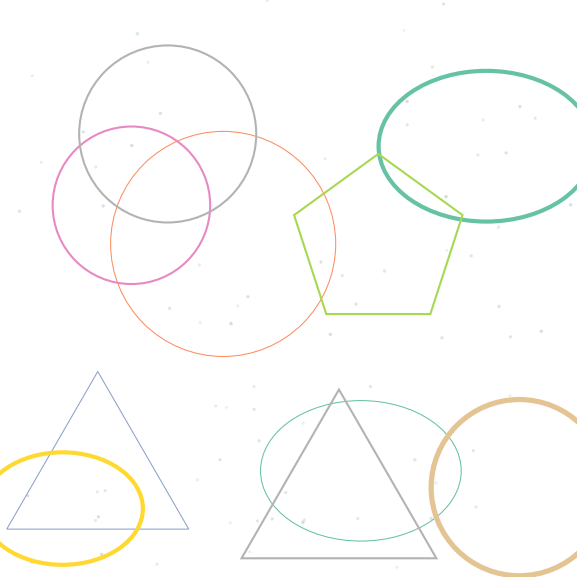[{"shape": "oval", "thickness": 0.5, "radius": 0.87, "center": [0.625, 0.184]}, {"shape": "oval", "thickness": 2, "radius": 0.93, "center": [0.842, 0.746]}, {"shape": "circle", "thickness": 0.5, "radius": 0.97, "center": [0.386, 0.577]}, {"shape": "triangle", "thickness": 0.5, "radius": 0.91, "center": [0.169, 0.174]}, {"shape": "circle", "thickness": 1, "radius": 0.68, "center": [0.228, 0.644]}, {"shape": "pentagon", "thickness": 1, "radius": 0.77, "center": [0.655, 0.579]}, {"shape": "oval", "thickness": 2, "radius": 0.7, "center": [0.108, 0.118]}, {"shape": "circle", "thickness": 2.5, "radius": 0.76, "center": [0.899, 0.155]}, {"shape": "triangle", "thickness": 1, "radius": 0.97, "center": [0.587, 0.13]}, {"shape": "circle", "thickness": 1, "radius": 0.77, "center": [0.29, 0.767]}]